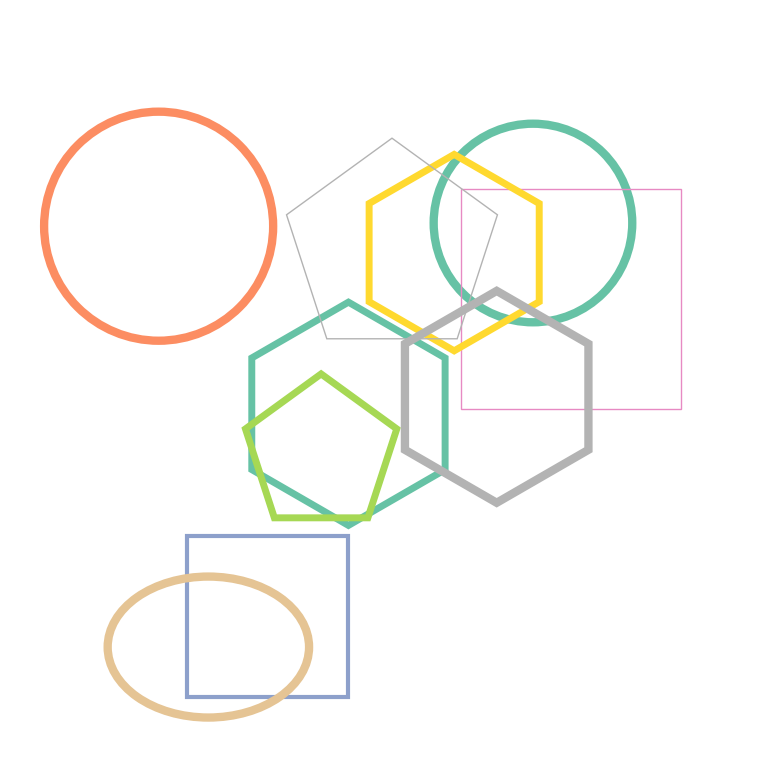[{"shape": "circle", "thickness": 3, "radius": 0.64, "center": [0.692, 0.71]}, {"shape": "hexagon", "thickness": 2.5, "radius": 0.72, "center": [0.453, 0.463]}, {"shape": "circle", "thickness": 3, "radius": 0.74, "center": [0.206, 0.706]}, {"shape": "square", "thickness": 1.5, "radius": 0.52, "center": [0.348, 0.199]}, {"shape": "square", "thickness": 0.5, "radius": 0.71, "center": [0.742, 0.612]}, {"shape": "pentagon", "thickness": 2.5, "radius": 0.52, "center": [0.417, 0.411]}, {"shape": "hexagon", "thickness": 2.5, "radius": 0.64, "center": [0.59, 0.672]}, {"shape": "oval", "thickness": 3, "radius": 0.65, "center": [0.271, 0.16]}, {"shape": "pentagon", "thickness": 0.5, "radius": 0.72, "center": [0.509, 0.677]}, {"shape": "hexagon", "thickness": 3, "radius": 0.69, "center": [0.645, 0.485]}]